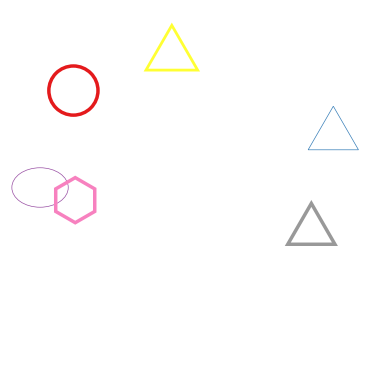[{"shape": "circle", "thickness": 2.5, "radius": 0.32, "center": [0.191, 0.765]}, {"shape": "triangle", "thickness": 0.5, "radius": 0.38, "center": [0.866, 0.649]}, {"shape": "oval", "thickness": 0.5, "radius": 0.37, "center": [0.104, 0.513]}, {"shape": "triangle", "thickness": 2, "radius": 0.39, "center": [0.446, 0.857]}, {"shape": "hexagon", "thickness": 2.5, "radius": 0.29, "center": [0.195, 0.48]}, {"shape": "triangle", "thickness": 2.5, "radius": 0.35, "center": [0.809, 0.401]}]